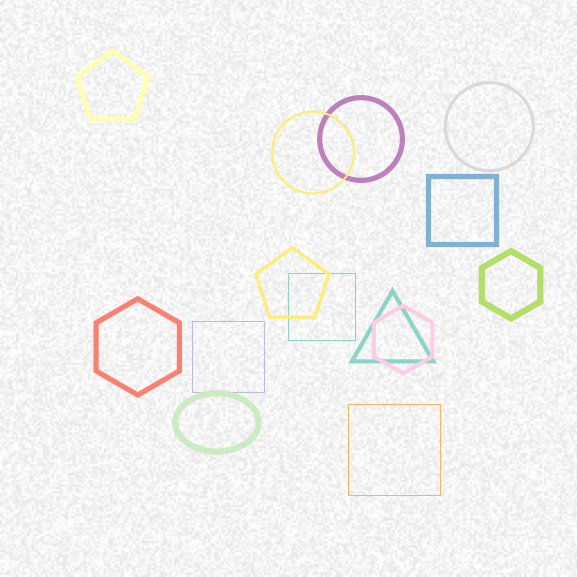[{"shape": "triangle", "thickness": 2, "radius": 0.41, "center": [0.68, 0.414]}, {"shape": "square", "thickness": 0.5, "radius": 0.29, "center": [0.556, 0.468]}, {"shape": "pentagon", "thickness": 2.5, "radius": 0.33, "center": [0.195, 0.846]}, {"shape": "square", "thickness": 0.5, "radius": 0.31, "center": [0.395, 0.382]}, {"shape": "hexagon", "thickness": 2.5, "radius": 0.42, "center": [0.239, 0.398]}, {"shape": "square", "thickness": 2.5, "radius": 0.29, "center": [0.8, 0.636]}, {"shape": "square", "thickness": 0.5, "radius": 0.4, "center": [0.682, 0.22]}, {"shape": "hexagon", "thickness": 3, "radius": 0.29, "center": [0.885, 0.506]}, {"shape": "hexagon", "thickness": 2, "radius": 0.29, "center": [0.698, 0.411]}, {"shape": "circle", "thickness": 1.5, "radius": 0.38, "center": [0.847, 0.78]}, {"shape": "circle", "thickness": 2.5, "radius": 0.36, "center": [0.625, 0.758]}, {"shape": "oval", "thickness": 3, "radius": 0.36, "center": [0.376, 0.268]}, {"shape": "pentagon", "thickness": 1.5, "radius": 0.33, "center": [0.506, 0.504]}, {"shape": "circle", "thickness": 1, "radius": 0.35, "center": [0.542, 0.735]}]